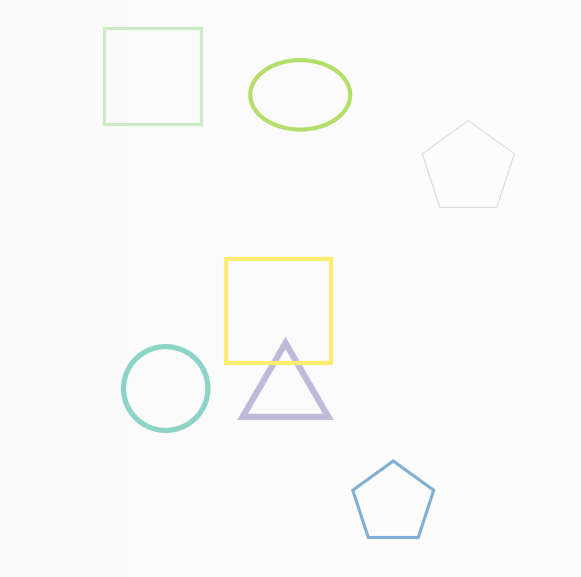[{"shape": "circle", "thickness": 2.5, "radius": 0.36, "center": [0.285, 0.326]}, {"shape": "triangle", "thickness": 3, "radius": 0.43, "center": [0.491, 0.32]}, {"shape": "pentagon", "thickness": 1.5, "radius": 0.37, "center": [0.677, 0.128]}, {"shape": "oval", "thickness": 2, "radius": 0.43, "center": [0.517, 0.835]}, {"shape": "pentagon", "thickness": 0.5, "radius": 0.42, "center": [0.806, 0.707]}, {"shape": "square", "thickness": 1.5, "radius": 0.42, "center": [0.262, 0.867]}, {"shape": "square", "thickness": 2, "radius": 0.45, "center": [0.479, 0.461]}]